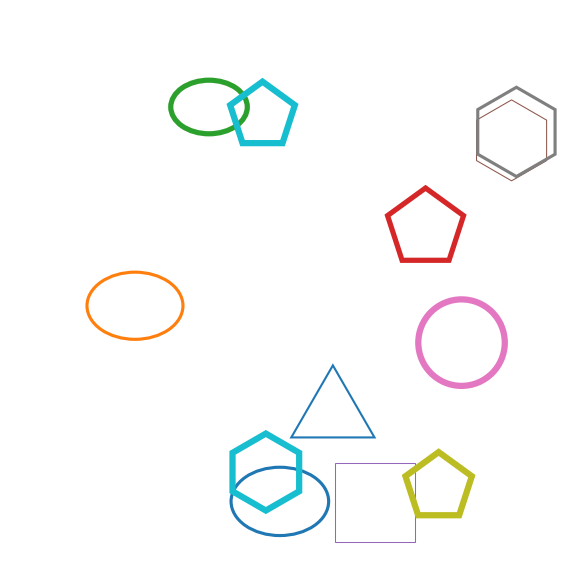[{"shape": "oval", "thickness": 1.5, "radius": 0.42, "center": [0.485, 0.131]}, {"shape": "triangle", "thickness": 1, "radius": 0.42, "center": [0.576, 0.283]}, {"shape": "oval", "thickness": 1.5, "radius": 0.42, "center": [0.234, 0.47]}, {"shape": "oval", "thickness": 2.5, "radius": 0.33, "center": [0.362, 0.814]}, {"shape": "pentagon", "thickness": 2.5, "radius": 0.35, "center": [0.737, 0.604]}, {"shape": "square", "thickness": 0.5, "radius": 0.35, "center": [0.65, 0.129]}, {"shape": "hexagon", "thickness": 0.5, "radius": 0.35, "center": [0.886, 0.756]}, {"shape": "circle", "thickness": 3, "radius": 0.37, "center": [0.799, 0.406]}, {"shape": "hexagon", "thickness": 1.5, "radius": 0.39, "center": [0.894, 0.771]}, {"shape": "pentagon", "thickness": 3, "radius": 0.3, "center": [0.76, 0.156]}, {"shape": "hexagon", "thickness": 3, "radius": 0.33, "center": [0.46, 0.182]}, {"shape": "pentagon", "thickness": 3, "radius": 0.29, "center": [0.455, 0.799]}]